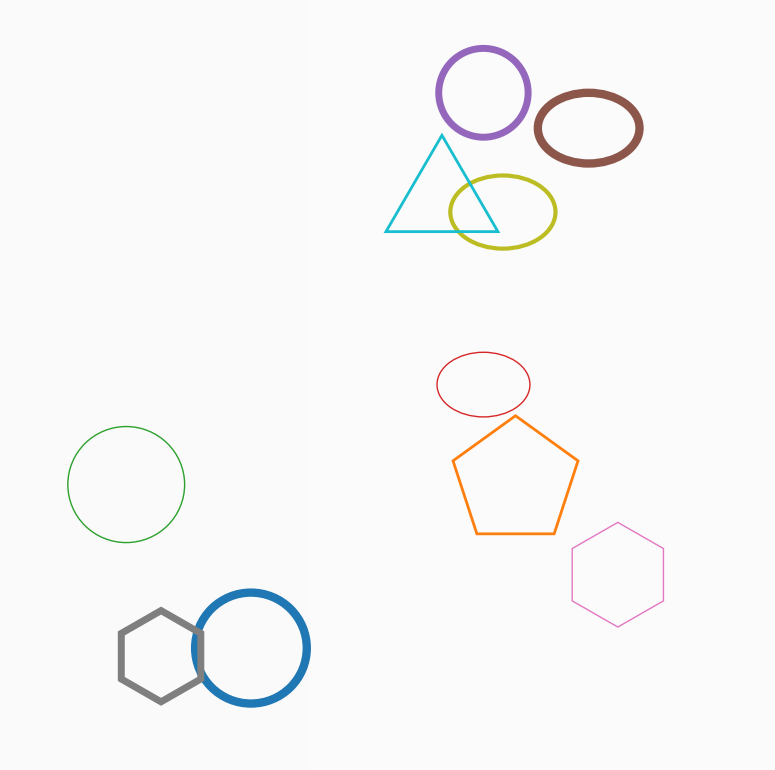[{"shape": "circle", "thickness": 3, "radius": 0.36, "center": [0.324, 0.158]}, {"shape": "pentagon", "thickness": 1, "radius": 0.42, "center": [0.665, 0.375]}, {"shape": "circle", "thickness": 0.5, "radius": 0.38, "center": [0.163, 0.371]}, {"shape": "oval", "thickness": 0.5, "radius": 0.3, "center": [0.624, 0.501]}, {"shape": "circle", "thickness": 2.5, "radius": 0.29, "center": [0.624, 0.879]}, {"shape": "oval", "thickness": 3, "radius": 0.33, "center": [0.76, 0.834]}, {"shape": "hexagon", "thickness": 0.5, "radius": 0.34, "center": [0.797, 0.254]}, {"shape": "hexagon", "thickness": 2.5, "radius": 0.3, "center": [0.208, 0.148]}, {"shape": "oval", "thickness": 1.5, "radius": 0.34, "center": [0.649, 0.725]}, {"shape": "triangle", "thickness": 1, "radius": 0.42, "center": [0.57, 0.741]}]